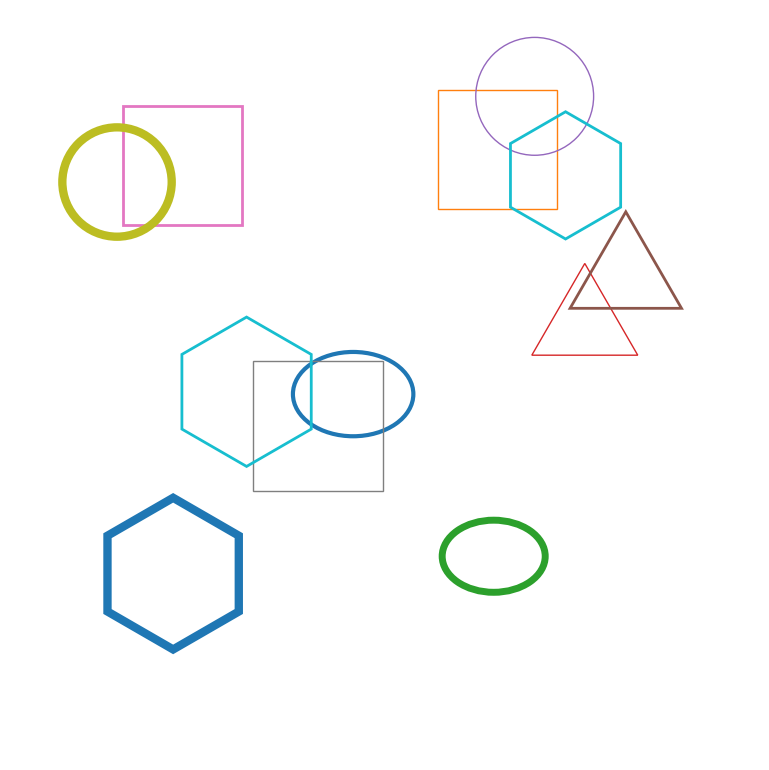[{"shape": "hexagon", "thickness": 3, "radius": 0.49, "center": [0.225, 0.255]}, {"shape": "oval", "thickness": 1.5, "radius": 0.39, "center": [0.459, 0.488]}, {"shape": "square", "thickness": 0.5, "radius": 0.39, "center": [0.646, 0.806]}, {"shape": "oval", "thickness": 2.5, "radius": 0.33, "center": [0.641, 0.278]}, {"shape": "triangle", "thickness": 0.5, "radius": 0.4, "center": [0.759, 0.578]}, {"shape": "circle", "thickness": 0.5, "radius": 0.38, "center": [0.694, 0.875]}, {"shape": "triangle", "thickness": 1, "radius": 0.42, "center": [0.813, 0.641]}, {"shape": "square", "thickness": 1, "radius": 0.39, "center": [0.237, 0.785]}, {"shape": "square", "thickness": 0.5, "radius": 0.42, "center": [0.413, 0.447]}, {"shape": "circle", "thickness": 3, "radius": 0.36, "center": [0.152, 0.764]}, {"shape": "hexagon", "thickness": 1, "radius": 0.41, "center": [0.734, 0.772]}, {"shape": "hexagon", "thickness": 1, "radius": 0.48, "center": [0.32, 0.491]}]